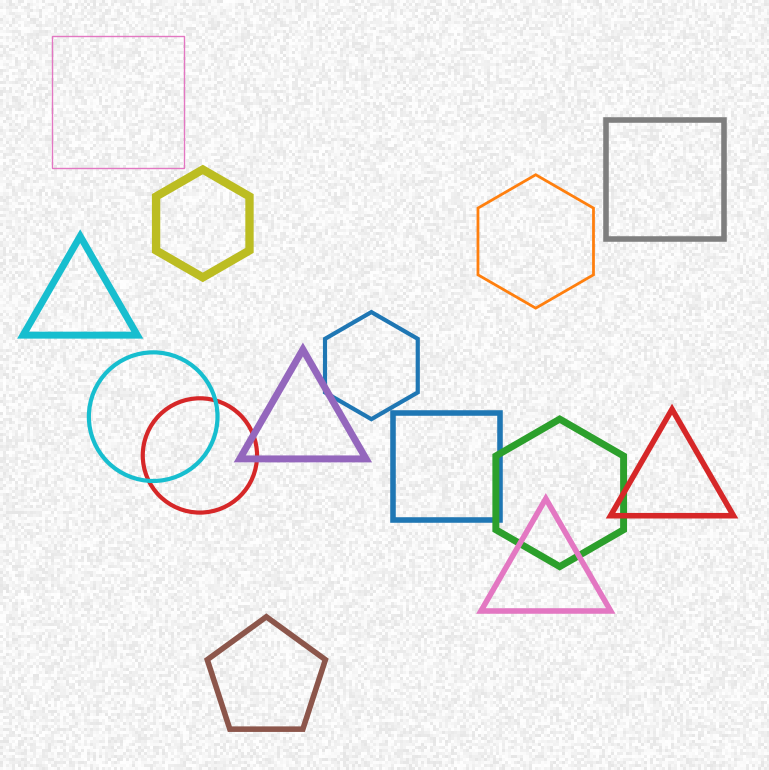[{"shape": "hexagon", "thickness": 1.5, "radius": 0.35, "center": [0.482, 0.525]}, {"shape": "square", "thickness": 2, "radius": 0.35, "center": [0.58, 0.394]}, {"shape": "hexagon", "thickness": 1, "radius": 0.43, "center": [0.696, 0.686]}, {"shape": "hexagon", "thickness": 2.5, "radius": 0.48, "center": [0.727, 0.36]}, {"shape": "triangle", "thickness": 2, "radius": 0.46, "center": [0.873, 0.376]}, {"shape": "circle", "thickness": 1.5, "radius": 0.37, "center": [0.26, 0.409]}, {"shape": "triangle", "thickness": 2.5, "radius": 0.47, "center": [0.393, 0.451]}, {"shape": "pentagon", "thickness": 2, "radius": 0.4, "center": [0.346, 0.118]}, {"shape": "triangle", "thickness": 2, "radius": 0.49, "center": [0.709, 0.255]}, {"shape": "square", "thickness": 0.5, "radius": 0.43, "center": [0.154, 0.867]}, {"shape": "square", "thickness": 2, "radius": 0.39, "center": [0.864, 0.767]}, {"shape": "hexagon", "thickness": 3, "radius": 0.35, "center": [0.263, 0.71]}, {"shape": "circle", "thickness": 1.5, "radius": 0.42, "center": [0.199, 0.459]}, {"shape": "triangle", "thickness": 2.5, "radius": 0.43, "center": [0.104, 0.608]}]